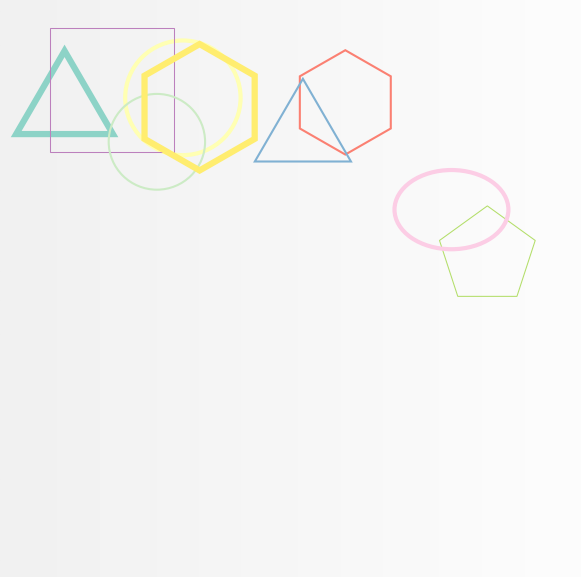[{"shape": "triangle", "thickness": 3, "radius": 0.48, "center": [0.111, 0.815]}, {"shape": "circle", "thickness": 2, "radius": 0.5, "center": [0.315, 0.83]}, {"shape": "hexagon", "thickness": 1, "radius": 0.45, "center": [0.594, 0.822]}, {"shape": "triangle", "thickness": 1, "radius": 0.48, "center": [0.521, 0.767]}, {"shape": "pentagon", "thickness": 0.5, "radius": 0.43, "center": [0.838, 0.556]}, {"shape": "oval", "thickness": 2, "radius": 0.49, "center": [0.777, 0.636]}, {"shape": "square", "thickness": 0.5, "radius": 0.54, "center": [0.193, 0.843]}, {"shape": "circle", "thickness": 1, "radius": 0.41, "center": [0.27, 0.754]}, {"shape": "hexagon", "thickness": 3, "radius": 0.55, "center": [0.343, 0.813]}]